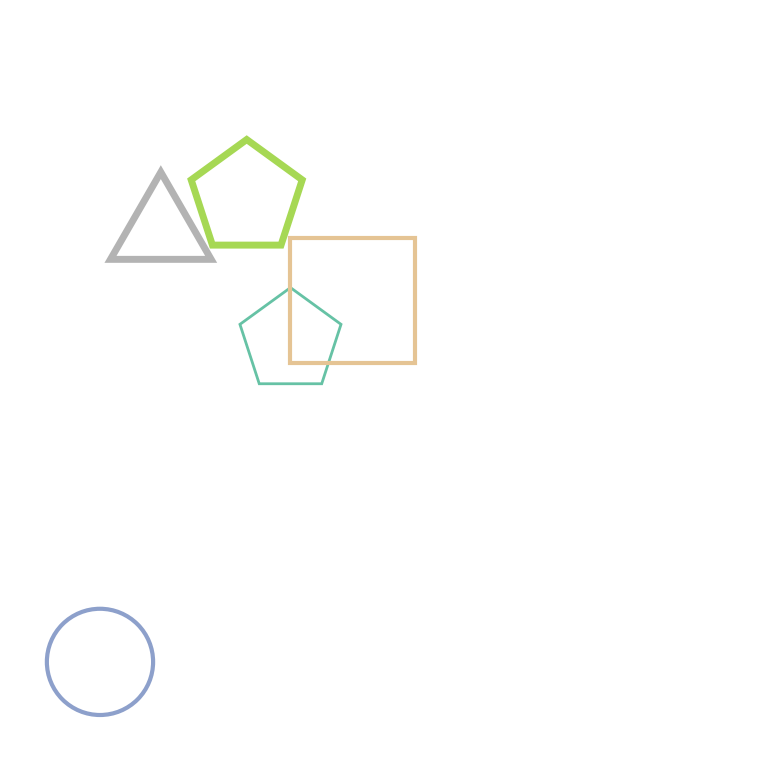[{"shape": "pentagon", "thickness": 1, "radius": 0.35, "center": [0.377, 0.557]}, {"shape": "circle", "thickness": 1.5, "radius": 0.34, "center": [0.13, 0.14]}, {"shape": "pentagon", "thickness": 2.5, "radius": 0.38, "center": [0.32, 0.743]}, {"shape": "square", "thickness": 1.5, "radius": 0.41, "center": [0.457, 0.609]}, {"shape": "triangle", "thickness": 2.5, "radius": 0.38, "center": [0.209, 0.701]}]